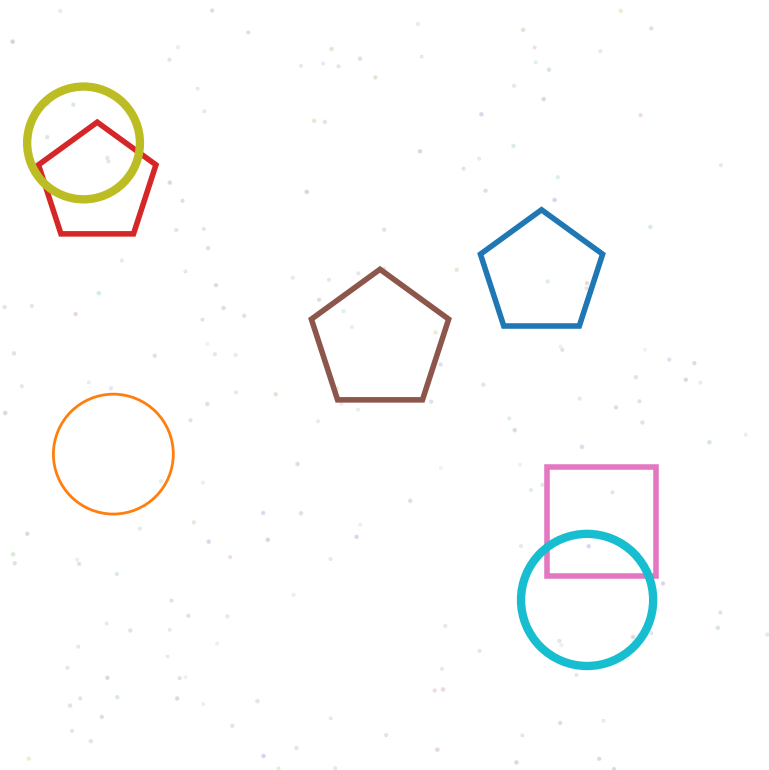[{"shape": "pentagon", "thickness": 2, "radius": 0.42, "center": [0.703, 0.644]}, {"shape": "circle", "thickness": 1, "radius": 0.39, "center": [0.147, 0.41]}, {"shape": "pentagon", "thickness": 2, "radius": 0.4, "center": [0.126, 0.761]}, {"shape": "pentagon", "thickness": 2, "radius": 0.47, "center": [0.494, 0.557]}, {"shape": "square", "thickness": 2, "radius": 0.35, "center": [0.781, 0.323]}, {"shape": "circle", "thickness": 3, "radius": 0.37, "center": [0.108, 0.814]}, {"shape": "circle", "thickness": 3, "radius": 0.43, "center": [0.762, 0.221]}]